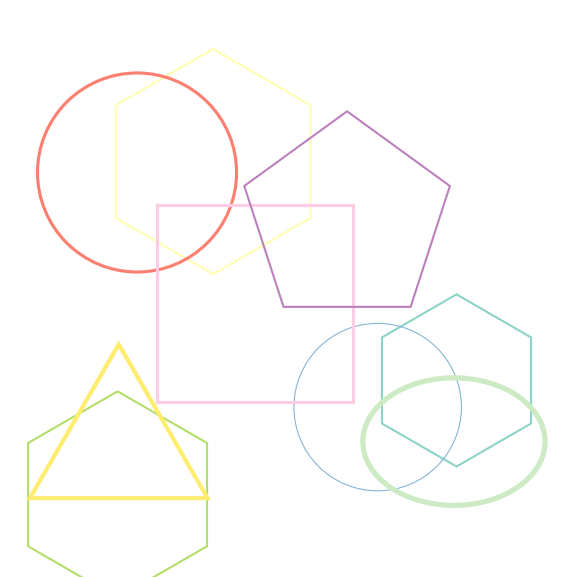[{"shape": "hexagon", "thickness": 1, "radius": 0.75, "center": [0.791, 0.34]}, {"shape": "hexagon", "thickness": 1, "radius": 0.97, "center": [0.369, 0.719]}, {"shape": "circle", "thickness": 1.5, "radius": 0.86, "center": [0.237, 0.7]}, {"shape": "circle", "thickness": 0.5, "radius": 0.73, "center": [0.654, 0.294]}, {"shape": "hexagon", "thickness": 1, "radius": 0.89, "center": [0.204, 0.143]}, {"shape": "square", "thickness": 1.5, "radius": 0.85, "center": [0.442, 0.474]}, {"shape": "pentagon", "thickness": 1, "radius": 0.94, "center": [0.601, 0.619]}, {"shape": "oval", "thickness": 2.5, "radius": 0.79, "center": [0.786, 0.234]}, {"shape": "triangle", "thickness": 2, "radius": 0.89, "center": [0.206, 0.225]}]